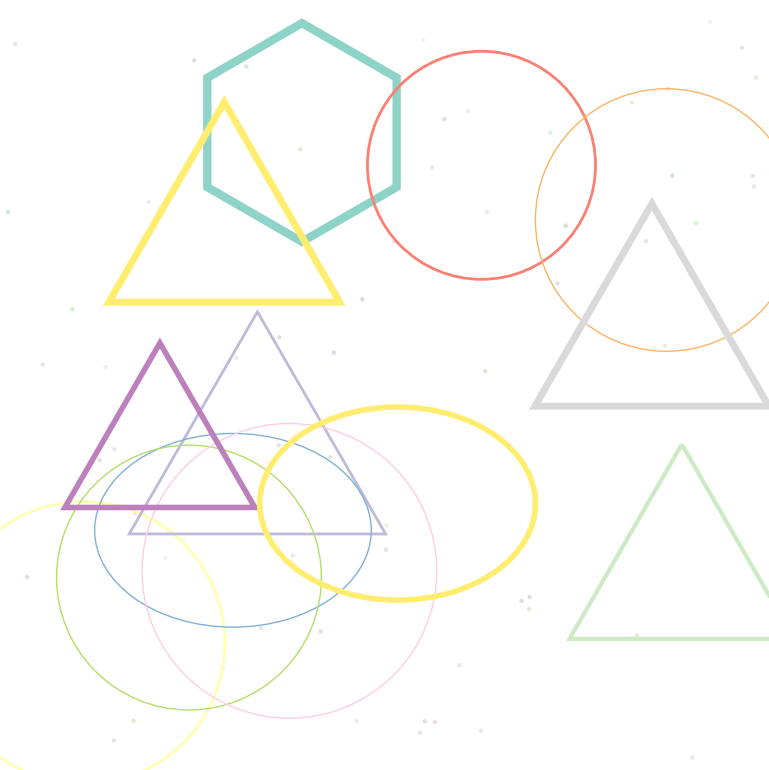[{"shape": "hexagon", "thickness": 3, "radius": 0.71, "center": [0.392, 0.828]}, {"shape": "circle", "thickness": 1, "radius": 0.92, "center": [0.108, 0.165]}, {"shape": "triangle", "thickness": 1, "radius": 0.96, "center": [0.334, 0.403]}, {"shape": "circle", "thickness": 1, "radius": 0.74, "center": [0.625, 0.785]}, {"shape": "oval", "thickness": 0.5, "radius": 0.9, "center": [0.303, 0.311]}, {"shape": "circle", "thickness": 0.5, "radius": 0.85, "center": [0.866, 0.714]}, {"shape": "circle", "thickness": 0.5, "radius": 0.86, "center": [0.245, 0.25]}, {"shape": "circle", "thickness": 0.5, "radius": 0.96, "center": [0.376, 0.259]}, {"shape": "triangle", "thickness": 2.5, "radius": 0.88, "center": [0.847, 0.56]}, {"shape": "triangle", "thickness": 2, "radius": 0.71, "center": [0.208, 0.412]}, {"shape": "triangle", "thickness": 1.5, "radius": 0.84, "center": [0.885, 0.254]}, {"shape": "oval", "thickness": 2, "radius": 0.9, "center": [0.516, 0.346]}, {"shape": "triangle", "thickness": 2.5, "radius": 0.87, "center": [0.291, 0.694]}]